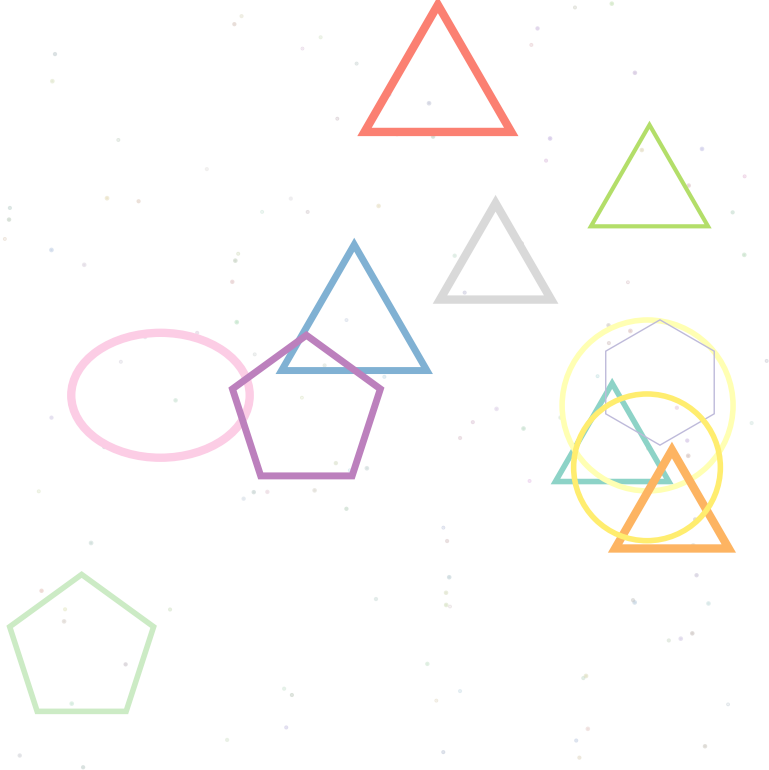[{"shape": "triangle", "thickness": 2, "radius": 0.43, "center": [0.795, 0.417]}, {"shape": "circle", "thickness": 2, "radius": 0.56, "center": [0.841, 0.473]}, {"shape": "hexagon", "thickness": 0.5, "radius": 0.41, "center": [0.857, 0.503]}, {"shape": "triangle", "thickness": 3, "radius": 0.55, "center": [0.569, 0.884]}, {"shape": "triangle", "thickness": 2.5, "radius": 0.54, "center": [0.46, 0.573]}, {"shape": "triangle", "thickness": 3, "radius": 0.43, "center": [0.873, 0.33]}, {"shape": "triangle", "thickness": 1.5, "radius": 0.44, "center": [0.844, 0.75]}, {"shape": "oval", "thickness": 3, "radius": 0.58, "center": [0.208, 0.487]}, {"shape": "triangle", "thickness": 3, "radius": 0.42, "center": [0.644, 0.653]}, {"shape": "pentagon", "thickness": 2.5, "radius": 0.5, "center": [0.398, 0.464]}, {"shape": "pentagon", "thickness": 2, "radius": 0.49, "center": [0.106, 0.156]}, {"shape": "circle", "thickness": 2, "radius": 0.48, "center": [0.84, 0.393]}]